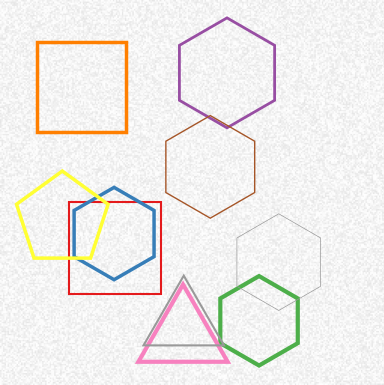[{"shape": "square", "thickness": 1.5, "radius": 0.6, "center": [0.298, 0.356]}, {"shape": "hexagon", "thickness": 2.5, "radius": 0.6, "center": [0.296, 0.393]}, {"shape": "hexagon", "thickness": 3, "radius": 0.58, "center": [0.673, 0.167]}, {"shape": "hexagon", "thickness": 2, "radius": 0.71, "center": [0.59, 0.811]}, {"shape": "square", "thickness": 2.5, "radius": 0.58, "center": [0.211, 0.774]}, {"shape": "pentagon", "thickness": 2.5, "radius": 0.63, "center": [0.162, 0.431]}, {"shape": "hexagon", "thickness": 1, "radius": 0.67, "center": [0.546, 0.567]}, {"shape": "triangle", "thickness": 3, "radius": 0.67, "center": [0.475, 0.127]}, {"shape": "triangle", "thickness": 1.5, "radius": 0.6, "center": [0.477, 0.163]}, {"shape": "hexagon", "thickness": 0.5, "radius": 0.63, "center": [0.724, 0.319]}]